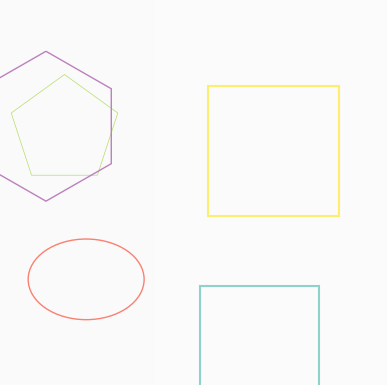[{"shape": "square", "thickness": 1.5, "radius": 0.77, "center": [0.669, 0.104]}, {"shape": "oval", "thickness": 1, "radius": 0.75, "center": [0.222, 0.274]}, {"shape": "pentagon", "thickness": 0.5, "radius": 0.72, "center": [0.166, 0.662]}, {"shape": "hexagon", "thickness": 1, "radius": 0.97, "center": [0.119, 0.672]}, {"shape": "square", "thickness": 1.5, "radius": 0.85, "center": [0.705, 0.607]}]